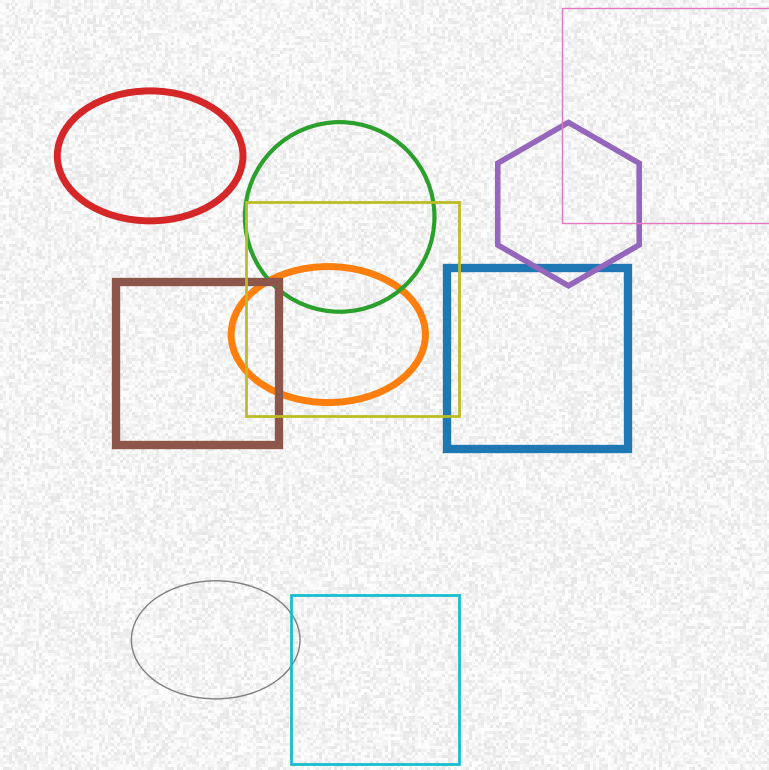[{"shape": "square", "thickness": 3, "radius": 0.59, "center": [0.698, 0.534]}, {"shape": "oval", "thickness": 2.5, "radius": 0.63, "center": [0.426, 0.566]}, {"shape": "circle", "thickness": 1.5, "radius": 0.62, "center": [0.441, 0.718]}, {"shape": "oval", "thickness": 2.5, "radius": 0.6, "center": [0.195, 0.798]}, {"shape": "hexagon", "thickness": 2, "radius": 0.53, "center": [0.738, 0.735]}, {"shape": "square", "thickness": 3, "radius": 0.53, "center": [0.257, 0.528]}, {"shape": "square", "thickness": 0.5, "radius": 0.7, "center": [0.87, 0.85]}, {"shape": "oval", "thickness": 0.5, "radius": 0.55, "center": [0.28, 0.169]}, {"shape": "square", "thickness": 1, "radius": 0.69, "center": [0.458, 0.599]}, {"shape": "square", "thickness": 1, "radius": 0.55, "center": [0.487, 0.117]}]